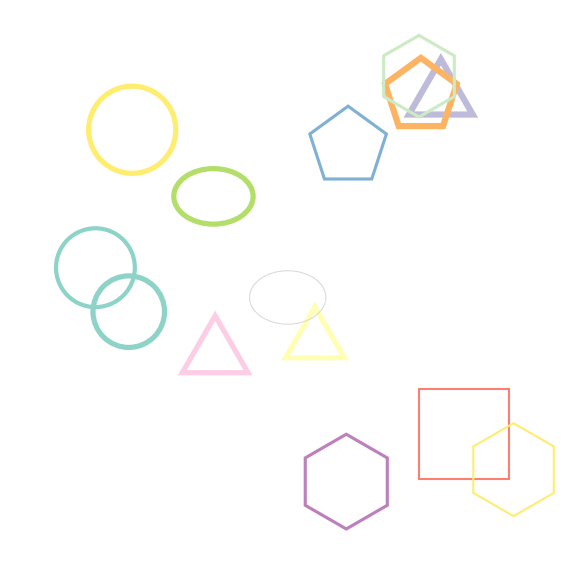[{"shape": "circle", "thickness": 2, "radius": 0.34, "center": [0.165, 0.536]}, {"shape": "circle", "thickness": 2.5, "radius": 0.31, "center": [0.223, 0.459]}, {"shape": "triangle", "thickness": 2.5, "radius": 0.29, "center": [0.545, 0.409]}, {"shape": "triangle", "thickness": 3, "radius": 0.32, "center": [0.763, 0.833]}, {"shape": "square", "thickness": 1, "radius": 0.39, "center": [0.804, 0.248]}, {"shape": "pentagon", "thickness": 1.5, "radius": 0.35, "center": [0.603, 0.746]}, {"shape": "pentagon", "thickness": 3, "radius": 0.33, "center": [0.729, 0.834]}, {"shape": "oval", "thickness": 2.5, "radius": 0.34, "center": [0.37, 0.659]}, {"shape": "triangle", "thickness": 2.5, "radius": 0.33, "center": [0.373, 0.387]}, {"shape": "oval", "thickness": 0.5, "radius": 0.33, "center": [0.498, 0.484]}, {"shape": "hexagon", "thickness": 1.5, "radius": 0.41, "center": [0.6, 0.165]}, {"shape": "hexagon", "thickness": 1.5, "radius": 0.35, "center": [0.726, 0.867]}, {"shape": "circle", "thickness": 2.5, "radius": 0.38, "center": [0.229, 0.774]}, {"shape": "hexagon", "thickness": 1, "radius": 0.4, "center": [0.889, 0.186]}]